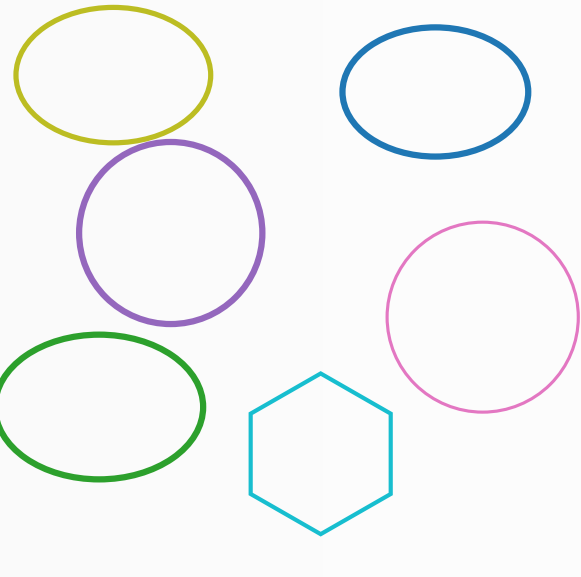[{"shape": "oval", "thickness": 3, "radius": 0.8, "center": [0.749, 0.84]}, {"shape": "oval", "thickness": 3, "radius": 0.9, "center": [0.17, 0.294]}, {"shape": "circle", "thickness": 3, "radius": 0.79, "center": [0.294, 0.596]}, {"shape": "circle", "thickness": 1.5, "radius": 0.82, "center": [0.83, 0.45]}, {"shape": "oval", "thickness": 2.5, "radius": 0.84, "center": [0.195, 0.869]}, {"shape": "hexagon", "thickness": 2, "radius": 0.7, "center": [0.552, 0.213]}]